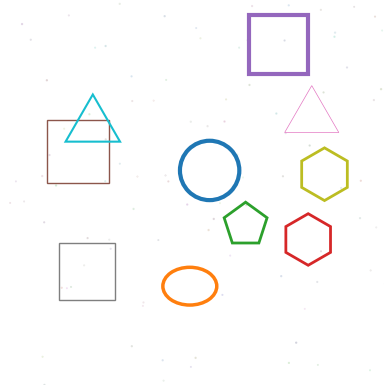[{"shape": "circle", "thickness": 3, "radius": 0.39, "center": [0.545, 0.557]}, {"shape": "oval", "thickness": 2.5, "radius": 0.35, "center": [0.493, 0.257]}, {"shape": "pentagon", "thickness": 2, "radius": 0.29, "center": [0.638, 0.416]}, {"shape": "hexagon", "thickness": 2, "radius": 0.33, "center": [0.8, 0.378]}, {"shape": "square", "thickness": 3, "radius": 0.39, "center": [0.723, 0.884]}, {"shape": "square", "thickness": 1, "radius": 0.4, "center": [0.203, 0.606]}, {"shape": "triangle", "thickness": 0.5, "radius": 0.41, "center": [0.81, 0.696]}, {"shape": "square", "thickness": 1, "radius": 0.37, "center": [0.226, 0.295]}, {"shape": "hexagon", "thickness": 2, "radius": 0.34, "center": [0.843, 0.547]}, {"shape": "triangle", "thickness": 1.5, "radius": 0.41, "center": [0.241, 0.673]}]